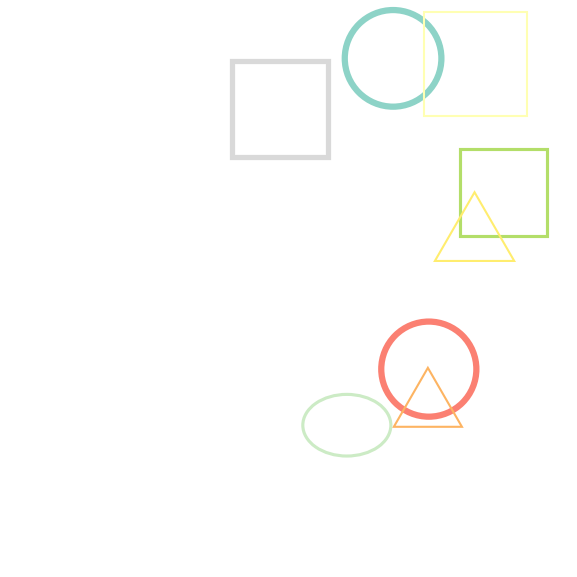[{"shape": "circle", "thickness": 3, "radius": 0.42, "center": [0.681, 0.898]}, {"shape": "square", "thickness": 1, "radius": 0.45, "center": [0.823, 0.888]}, {"shape": "circle", "thickness": 3, "radius": 0.41, "center": [0.743, 0.36]}, {"shape": "triangle", "thickness": 1, "radius": 0.34, "center": [0.741, 0.294]}, {"shape": "square", "thickness": 1.5, "radius": 0.38, "center": [0.871, 0.665]}, {"shape": "square", "thickness": 2.5, "radius": 0.41, "center": [0.484, 0.81]}, {"shape": "oval", "thickness": 1.5, "radius": 0.38, "center": [0.601, 0.263]}, {"shape": "triangle", "thickness": 1, "radius": 0.4, "center": [0.822, 0.587]}]